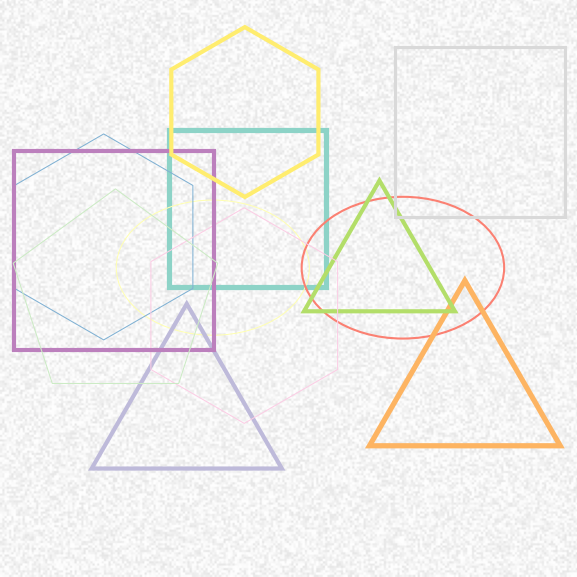[{"shape": "square", "thickness": 2.5, "radius": 0.68, "center": [0.429, 0.639]}, {"shape": "oval", "thickness": 0.5, "radius": 0.84, "center": [0.369, 0.536]}, {"shape": "triangle", "thickness": 2, "radius": 0.95, "center": [0.323, 0.283]}, {"shape": "oval", "thickness": 1, "radius": 0.88, "center": [0.698, 0.536]}, {"shape": "hexagon", "thickness": 0.5, "radius": 0.89, "center": [0.18, 0.589]}, {"shape": "triangle", "thickness": 2.5, "radius": 0.95, "center": [0.805, 0.323]}, {"shape": "triangle", "thickness": 2, "radius": 0.75, "center": [0.657, 0.536]}, {"shape": "hexagon", "thickness": 0.5, "radius": 0.93, "center": [0.423, 0.453]}, {"shape": "square", "thickness": 1.5, "radius": 0.74, "center": [0.831, 0.77]}, {"shape": "square", "thickness": 2, "radius": 0.86, "center": [0.198, 0.565]}, {"shape": "pentagon", "thickness": 0.5, "radius": 0.93, "center": [0.2, 0.486]}, {"shape": "hexagon", "thickness": 2, "radius": 0.74, "center": [0.424, 0.805]}]